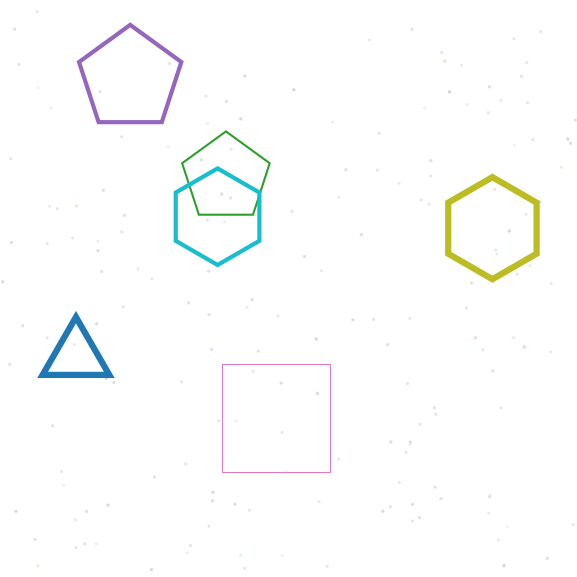[{"shape": "triangle", "thickness": 3, "radius": 0.33, "center": [0.132, 0.383]}, {"shape": "pentagon", "thickness": 1, "radius": 0.4, "center": [0.391, 0.692]}, {"shape": "pentagon", "thickness": 2, "radius": 0.47, "center": [0.225, 0.863]}, {"shape": "square", "thickness": 0.5, "radius": 0.47, "center": [0.478, 0.275]}, {"shape": "hexagon", "thickness": 3, "radius": 0.44, "center": [0.853, 0.604]}, {"shape": "hexagon", "thickness": 2, "radius": 0.42, "center": [0.377, 0.624]}]